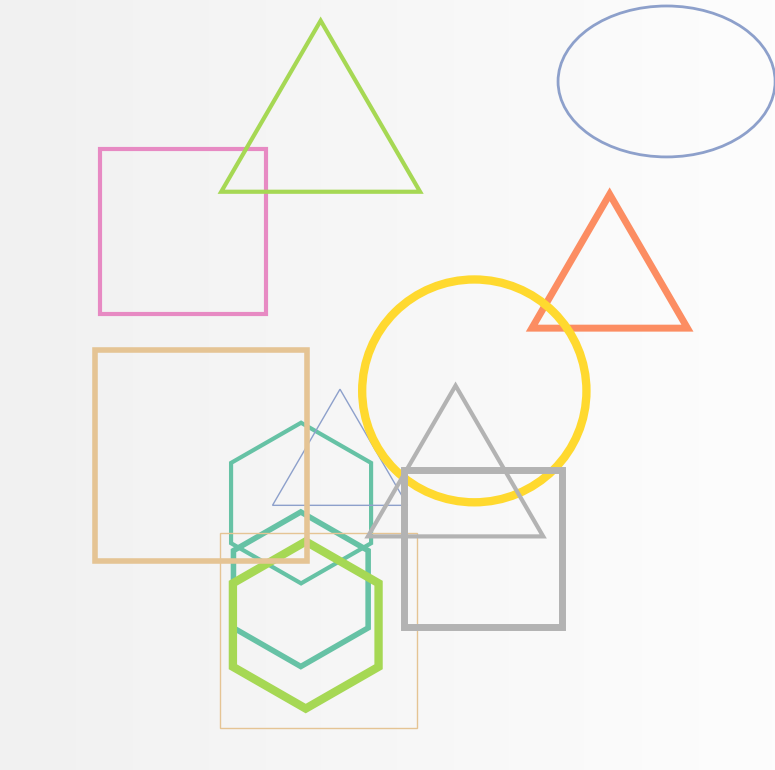[{"shape": "hexagon", "thickness": 2, "radius": 0.5, "center": [0.388, 0.235]}, {"shape": "hexagon", "thickness": 1.5, "radius": 0.52, "center": [0.388, 0.347]}, {"shape": "triangle", "thickness": 2.5, "radius": 0.58, "center": [0.787, 0.632]}, {"shape": "oval", "thickness": 1, "radius": 0.7, "center": [0.86, 0.894]}, {"shape": "triangle", "thickness": 0.5, "radius": 0.5, "center": [0.439, 0.394]}, {"shape": "square", "thickness": 1.5, "radius": 0.54, "center": [0.236, 0.699]}, {"shape": "triangle", "thickness": 1.5, "radius": 0.74, "center": [0.414, 0.825]}, {"shape": "hexagon", "thickness": 3, "radius": 0.54, "center": [0.394, 0.188]}, {"shape": "circle", "thickness": 3, "radius": 0.72, "center": [0.612, 0.492]}, {"shape": "square", "thickness": 2, "radius": 0.69, "center": [0.26, 0.408]}, {"shape": "square", "thickness": 0.5, "radius": 0.63, "center": [0.411, 0.181]}, {"shape": "triangle", "thickness": 1.5, "radius": 0.65, "center": [0.588, 0.369]}, {"shape": "square", "thickness": 2.5, "radius": 0.51, "center": [0.623, 0.288]}]